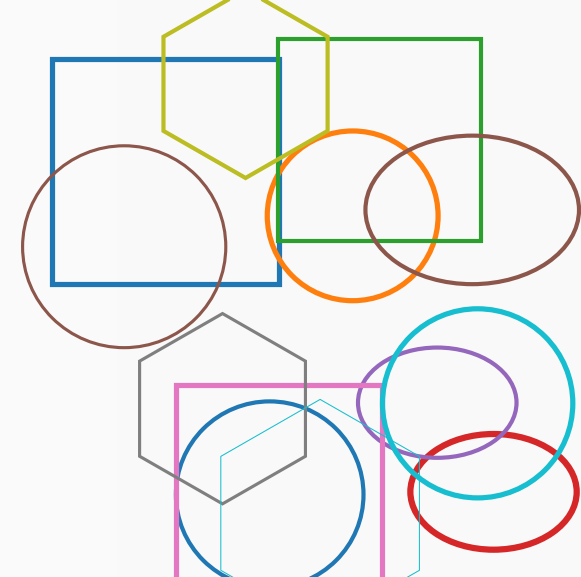[{"shape": "square", "thickness": 2.5, "radius": 0.97, "center": [0.285, 0.702]}, {"shape": "circle", "thickness": 2, "radius": 0.81, "center": [0.464, 0.143]}, {"shape": "circle", "thickness": 2.5, "radius": 0.73, "center": [0.607, 0.625]}, {"shape": "square", "thickness": 2, "radius": 0.88, "center": [0.653, 0.756]}, {"shape": "oval", "thickness": 3, "radius": 0.72, "center": [0.849, 0.147]}, {"shape": "oval", "thickness": 2, "radius": 0.68, "center": [0.752, 0.302]}, {"shape": "oval", "thickness": 2, "radius": 0.92, "center": [0.812, 0.636]}, {"shape": "circle", "thickness": 1.5, "radius": 0.87, "center": [0.214, 0.572]}, {"shape": "square", "thickness": 2.5, "radius": 0.89, "center": [0.48, 0.155]}, {"shape": "hexagon", "thickness": 1.5, "radius": 0.82, "center": [0.383, 0.291]}, {"shape": "hexagon", "thickness": 2, "radius": 0.82, "center": [0.422, 0.854]}, {"shape": "circle", "thickness": 2.5, "radius": 0.82, "center": [0.822, 0.301]}, {"shape": "hexagon", "thickness": 0.5, "radius": 0.99, "center": [0.551, 0.11]}]